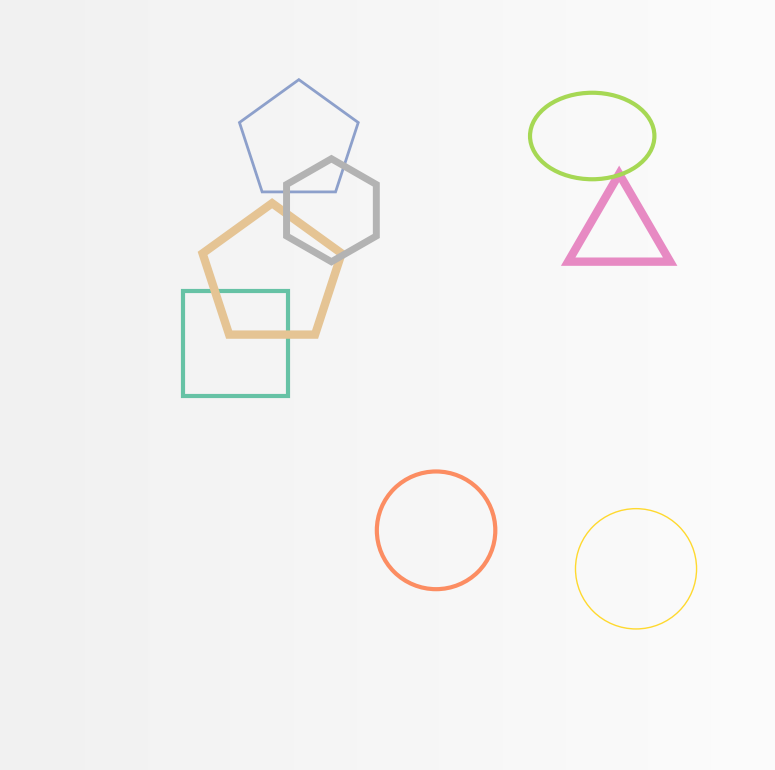[{"shape": "square", "thickness": 1.5, "radius": 0.34, "center": [0.304, 0.554]}, {"shape": "circle", "thickness": 1.5, "radius": 0.38, "center": [0.563, 0.311]}, {"shape": "pentagon", "thickness": 1, "radius": 0.4, "center": [0.386, 0.816]}, {"shape": "triangle", "thickness": 3, "radius": 0.38, "center": [0.799, 0.698]}, {"shape": "oval", "thickness": 1.5, "radius": 0.4, "center": [0.764, 0.823]}, {"shape": "circle", "thickness": 0.5, "radius": 0.39, "center": [0.821, 0.261]}, {"shape": "pentagon", "thickness": 3, "radius": 0.47, "center": [0.351, 0.642]}, {"shape": "hexagon", "thickness": 2.5, "radius": 0.33, "center": [0.428, 0.727]}]